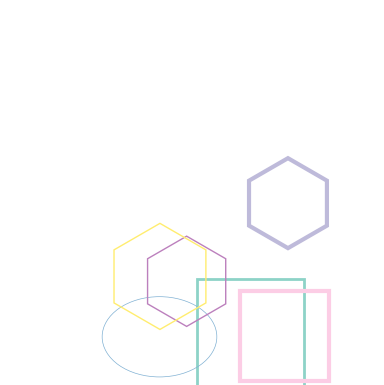[{"shape": "square", "thickness": 2, "radius": 0.7, "center": [0.651, 0.135]}, {"shape": "hexagon", "thickness": 3, "radius": 0.58, "center": [0.748, 0.472]}, {"shape": "oval", "thickness": 0.5, "radius": 0.74, "center": [0.414, 0.125]}, {"shape": "square", "thickness": 3, "radius": 0.58, "center": [0.739, 0.128]}, {"shape": "hexagon", "thickness": 1, "radius": 0.59, "center": [0.485, 0.269]}, {"shape": "hexagon", "thickness": 1, "radius": 0.69, "center": [0.415, 0.282]}]